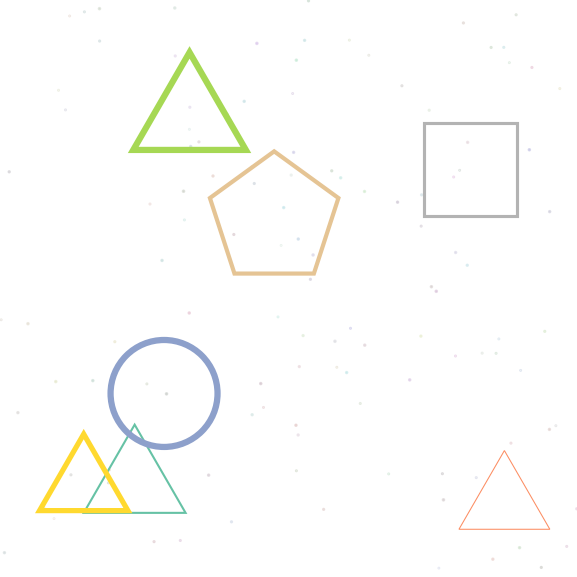[{"shape": "triangle", "thickness": 1, "radius": 0.51, "center": [0.233, 0.162]}, {"shape": "triangle", "thickness": 0.5, "radius": 0.45, "center": [0.873, 0.128]}, {"shape": "circle", "thickness": 3, "radius": 0.46, "center": [0.284, 0.318]}, {"shape": "triangle", "thickness": 3, "radius": 0.56, "center": [0.328, 0.796]}, {"shape": "triangle", "thickness": 2.5, "radius": 0.44, "center": [0.145, 0.159]}, {"shape": "pentagon", "thickness": 2, "radius": 0.58, "center": [0.475, 0.62]}, {"shape": "square", "thickness": 1.5, "radius": 0.4, "center": [0.815, 0.706]}]